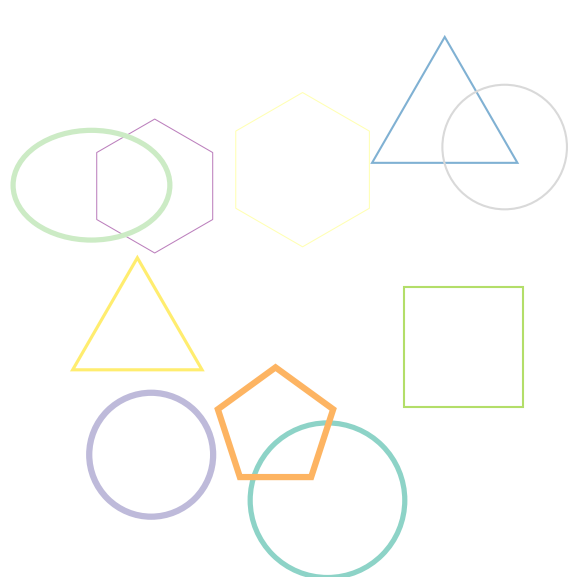[{"shape": "circle", "thickness": 2.5, "radius": 0.67, "center": [0.567, 0.133]}, {"shape": "hexagon", "thickness": 0.5, "radius": 0.67, "center": [0.524, 0.705]}, {"shape": "circle", "thickness": 3, "radius": 0.54, "center": [0.262, 0.212]}, {"shape": "triangle", "thickness": 1, "radius": 0.73, "center": [0.77, 0.79]}, {"shape": "pentagon", "thickness": 3, "radius": 0.52, "center": [0.477, 0.258]}, {"shape": "square", "thickness": 1, "radius": 0.52, "center": [0.802, 0.398]}, {"shape": "circle", "thickness": 1, "radius": 0.54, "center": [0.874, 0.745]}, {"shape": "hexagon", "thickness": 0.5, "radius": 0.58, "center": [0.268, 0.677]}, {"shape": "oval", "thickness": 2.5, "radius": 0.68, "center": [0.158, 0.678]}, {"shape": "triangle", "thickness": 1.5, "radius": 0.65, "center": [0.238, 0.423]}]